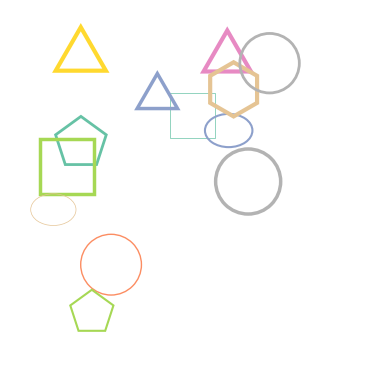[{"shape": "square", "thickness": 0.5, "radius": 0.29, "center": [0.501, 0.701]}, {"shape": "pentagon", "thickness": 2, "radius": 0.35, "center": [0.21, 0.628]}, {"shape": "circle", "thickness": 1, "radius": 0.39, "center": [0.288, 0.313]}, {"shape": "oval", "thickness": 1.5, "radius": 0.31, "center": [0.594, 0.661]}, {"shape": "triangle", "thickness": 2.5, "radius": 0.3, "center": [0.409, 0.748]}, {"shape": "triangle", "thickness": 3, "radius": 0.36, "center": [0.59, 0.85]}, {"shape": "pentagon", "thickness": 1.5, "radius": 0.29, "center": [0.239, 0.188]}, {"shape": "square", "thickness": 2.5, "radius": 0.35, "center": [0.174, 0.567]}, {"shape": "triangle", "thickness": 3, "radius": 0.38, "center": [0.21, 0.854]}, {"shape": "hexagon", "thickness": 3, "radius": 0.35, "center": [0.607, 0.768]}, {"shape": "oval", "thickness": 0.5, "radius": 0.29, "center": [0.139, 0.455]}, {"shape": "circle", "thickness": 2, "radius": 0.39, "center": [0.7, 0.836]}, {"shape": "circle", "thickness": 2.5, "radius": 0.42, "center": [0.645, 0.529]}]